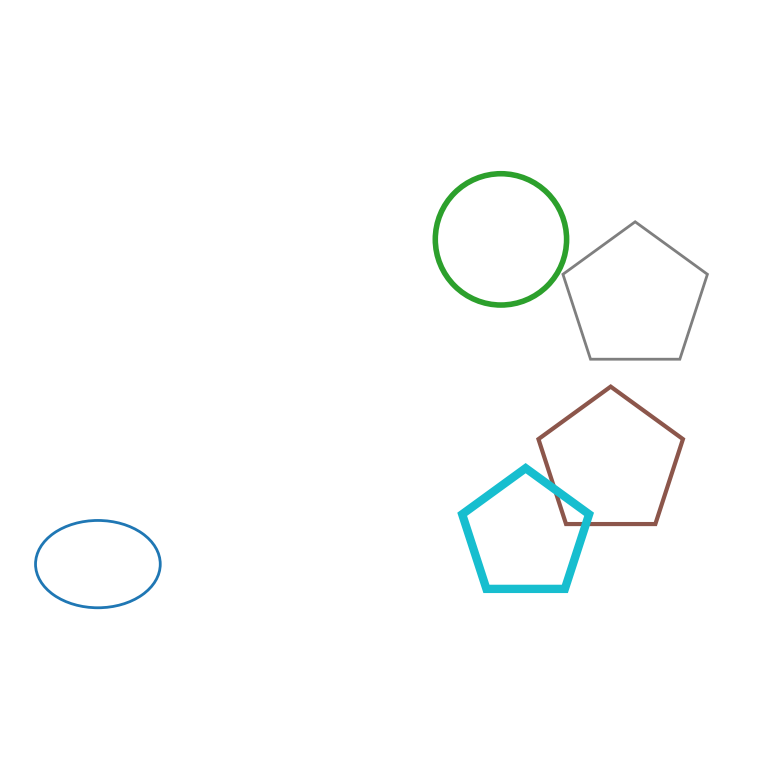[{"shape": "oval", "thickness": 1, "radius": 0.4, "center": [0.127, 0.267]}, {"shape": "circle", "thickness": 2, "radius": 0.43, "center": [0.651, 0.689]}, {"shape": "pentagon", "thickness": 1.5, "radius": 0.49, "center": [0.793, 0.399]}, {"shape": "pentagon", "thickness": 1, "radius": 0.49, "center": [0.825, 0.613]}, {"shape": "pentagon", "thickness": 3, "radius": 0.43, "center": [0.683, 0.305]}]